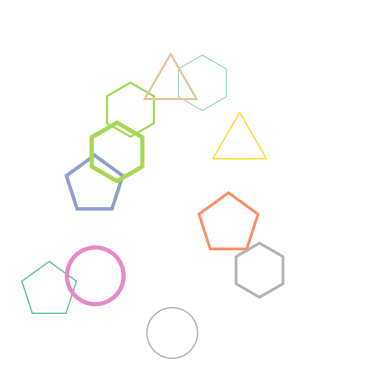[{"shape": "hexagon", "thickness": 0.5, "radius": 0.36, "center": [0.525, 0.785]}, {"shape": "pentagon", "thickness": 1, "radius": 0.37, "center": [0.128, 0.246]}, {"shape": "pentagon", "thickness": 2, "radius": 0.4, "center": [0.593, 0.419]}, {"shape": "pentagon", "thickness": 2.5, "radius": 0.38, "center": [0.246, 0.52]}, {"shape": "circle", "thickness": 3, "radius": 0.37, "center": [0.247, 0.284]}, {"shape": "hexagon", "thickness": 3, "radius": 0.38, "center": [0.304, 0.605]}, {"shape": "hexagon", "thickness": 1.5, "radius": 0.35, "center": [0.339, 0.715]}, {"shape": "triangle", "thickness": 1, "radius": 0.4, "center": [0.622, 0.628]}, {"shape": "triangle", "thickness": 1.5, "radius": 0.39, "center": [0.443, 0.782]}, {"shape": "circle", "thickness": 1, "radius": 0.33, "center": [0.447, 0.135]}, {"shape": "hexagon", "thickness": 2, "radius": 0.35, "center": [0.674, 0.298]}]